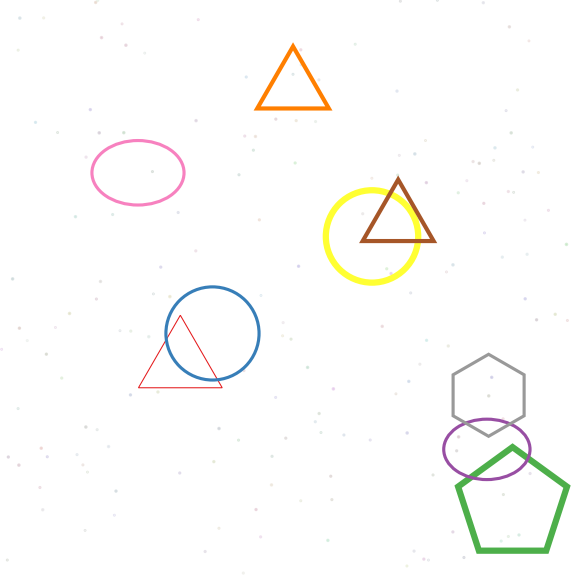[{"shape": "triangle", "thickness": 0.5, "radius": 0.42, "center": [0.312, 0.37]}, {"shape": "circle", "thickness": 1.5, "radius": 0.4, "center": [0.368, 0.422]}, {"shape": "pentagon", "thickness": 3, "radius": 0.5, "center": [0.888, 0.126]}, {"shape": "oval", "thickness": 1.5, "radius": 0.37, "center": [0.843, 0.221]}, {"shape": "triangle", "thickness": 2, "radius": 0.36, "center": [0.507, 0.847]}, {"shape": "circle", "thickness": 3, "radius": 0.4, "center": [0.644, 0.59]}, {"shape": "triangle", "thickness": 2, "radius": 0.35, "center": [0.689, 0.617]}, {"shape": "oval", "thickness": 1.5, "radius": 0.4, "center": [0.239, 0.7]}, {"shape": "hexagon", "thickness": 1.5, "radius": 0.35, "center": [0.846, 0.315]}]